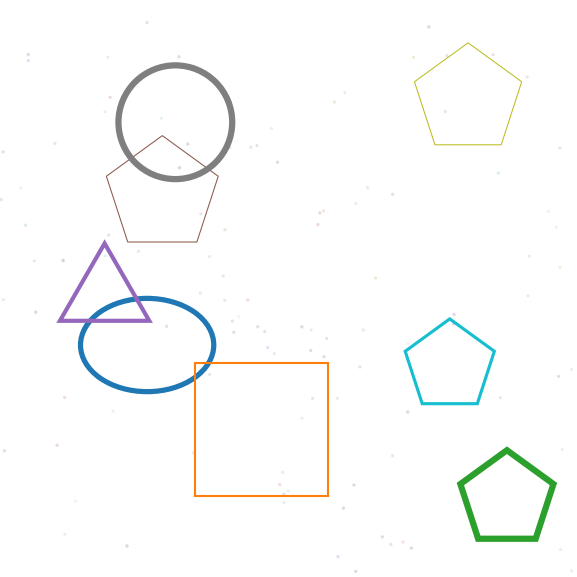[{"shape": "oval", "thickness": 2.5, "radius": 0.58, "center": [0.255, 0.402]}, {"shape": "square", "thickness": 1, "radius": 0.57, "center": [0.453, 0.255]}, {"shape": "pentagon", "thickness": 3, "radius": 0.42, "center": [0.878, 0.135]}, {"shape": "triangle", "thickness": 2, "radius": 0.45, "center": [0.181, 0.488]}, {"shape": "pentagon", "thickness": 0.5, "radius": 0.51, "center": [0.281, 0.662]}, {"shape": "circle", "thickness": 3, "radius": 0.49, "center": [0.304, 0.787]}, {"shape": "pentagon", "thickness": 0.5, "radius": 0.49, "center": [0.811, 0.827]}, {"shape": "pentagon", "thickness": 1.5, "radius": 0.41, "center": [0.779, 0.366]}]